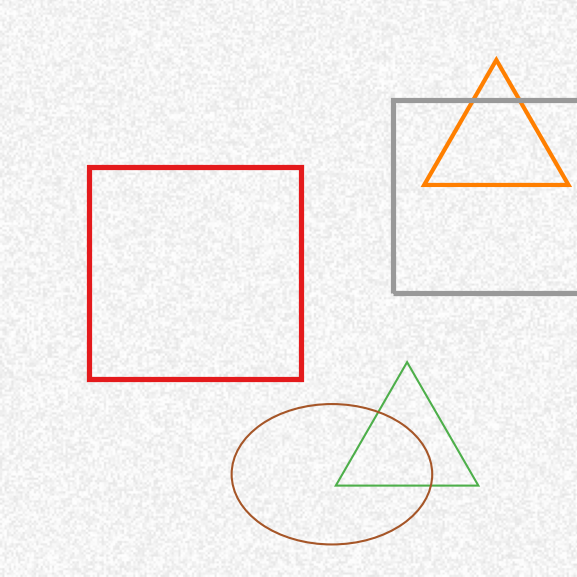[{"shape": "square", "thickness": 2.5, "radius": 0.92, "center": [0.337, 0.527]}, {"shape": "triangle", "thickness": 1, "radius": 0.71, "center": [0.705, 0.23]}, {"shape": "triangle", "thickness": 2, "radius": 0.72, "center": [0.859, 0.751]}, {"shape": "oval", "thickness": 1, "radius": 0.87, "center": [0.575, 0.178]}, {"shape": "square", "thickness": 2.5, "radius": 0.84, "center": [0.848, 0.658]}]